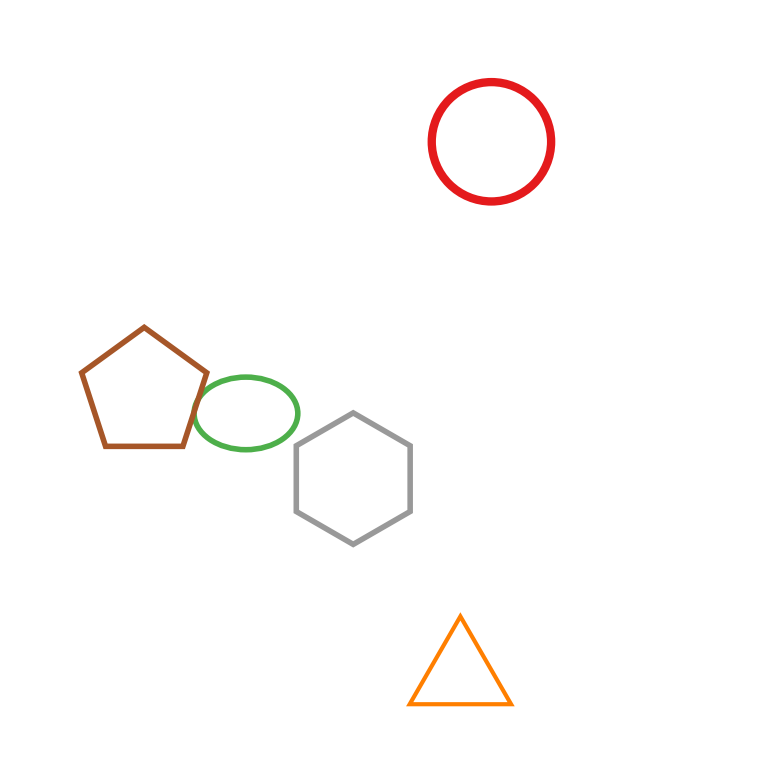[{"shape": "circle", "thickness": 3, "radius": 0.39, "center": [0.638, 0.816]}, {"shape": "oval", "thickness": 2, "radius": 0.34, "center": [0.319, 0.463]}, {"shape": "triangle", "thickness": 1.5, "radius": 0.38, "center": [0.598, 0.123]}, {"shape": "pentagon", "thickness": 2, "radius": 0.43, "center": [0.187, 0.489]}, {"shape": "hexagon", "thickness": 2, "radius": 0.43, "center": [0.459, 0.378]}]